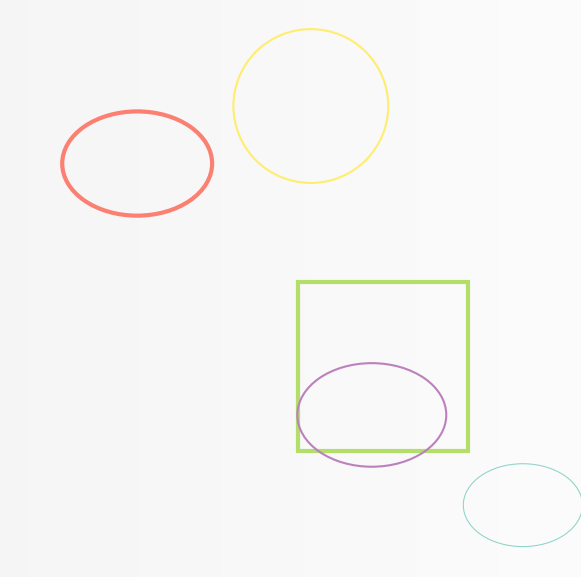[{"shape": "oval", "thickness": 0.5, "radius": 0.51, "center": [0.9, 0.124]}, {"shape": "oval", "thickness": 2, "radius": 0.64, "center": [0.236, 0.716]}, {"shape": "square", "thickness": 2, "radius": 0.73, "center": [0.659, 0.364]}, {"shape": "oval", "thickness": 1, "radius": 0.64, "center": [0.64, 0.281]}, {"shape": "circle", "thickness": 1, "radius": 0.67, "center": [0.535, 0.816]}]